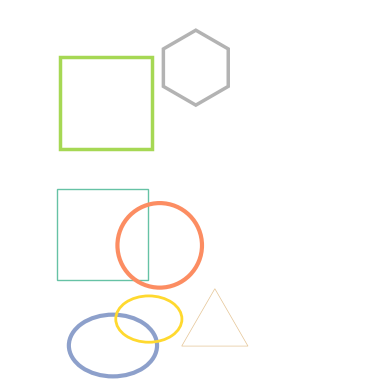[{"shape": "square", "thickness": 1, "radius": 0.59, "center": [0.265, 0.391]}, {"shape": "circle", "thickness": 3, "radius": 0.55, "center": [0.415, 0.363]}, {"shape": "oval", "thickness": 3, "radius": 0.57, "center": [0.293, 0.103]}, {"shape": "square", "thickness": 2.5, "radius": 0.6, "center": [0.275, 0.732]}, {"shape": "oval", "thickness": 2, "radius": 0.43, "center": [0.387, 0.171]}, {"shape": "triangle", "thickness": 0.5, "radius": 0.5, "center": [0.558, 0.151]}, {"shape": "hexagon", "thickness": 2.5, "radius": 0.49, "center": [0.509, 0.824]}]